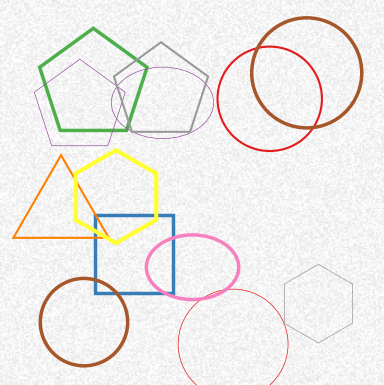[{"shape": "circle", "thickness": 0.5, "radius": 0.71, "center": [0.606, 0.106]}, {"shape": "circle", "thickness": 1.5, "radius": 0.68, "center": [0.701, 0.743]}, {"shape": "square", "thickness": 2.5, "radius": 0.51, "center": [0.348, 0.34]}, {"shape": "pentagon", "thickness": 2.5, "radius": 0.73, "center": [0.242, 0.78]}, {"shape": "pentagon", "thickness": 0.5, "radius": 0.62, "center": [0.207, 0.722]}, {"shape": "oval", "thickness": 0.5, "radius": 0.66, "center": [0.422, 0.733]}, {"shape": "triangle", "thickness": 1.5, "radius": 0.72, "center": [0.159, 0.454]}, {"shape": "hexagon", "thickness": 3, "radius": 0.6, "center": [0.301, 0.489]}, {"shape": "circle", "thickness": 2.5, "radius": 0.57, "center": [0.218, 0.163]}, {"shape": "circle", "thickness": 2.5, "radius": 0.71, "center": [0.797, 0.811]}, {"shape": "oval", "thickness": 2.5, "radius": 0.6, "center": [0.5, 0.306]}, {"shape": "hexagon", "thickness": 0.5, "radius": 0.51, "center": [0.827, 0.211]}, {"shape": "pentagon", "thickness": 1.5, "radius": 0.64, "center": [0.418, 0.762]}]